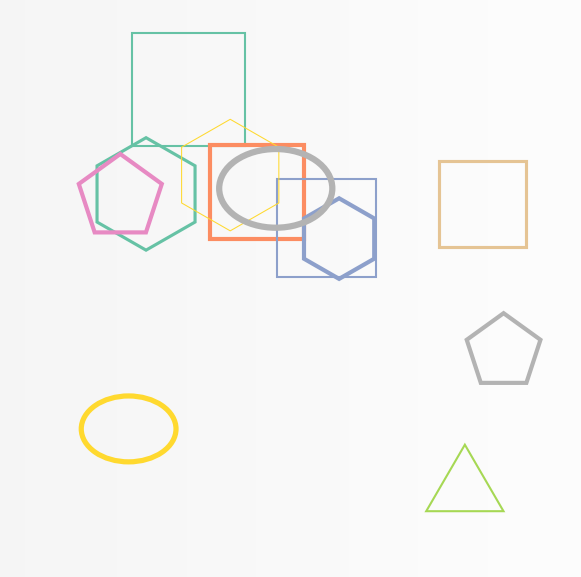[{"shape": "hexagon", "thickness": 1.5, "radius": 0.49, "center": [0.251, 0.663]}, {"shape": "square", "thickness": 1, "radius": 0.49, "center": [0.324, 0.844]}, {"shape": "square", "thickness": 2, "radius": 0.41, "center": [0.442, 0.667]}, {"shape": "hexagon", "thickness": 2, "radius": 0.35, "center": [0.583, 0.586]}, {"shape": "square", "thickness": 1, "radius": 0.43, "center": [0.561, 0.604]}, {"shape": "pentagon", "thickness": 2, "radius": 0.38, "center": [0.207, 0.657]}, {"shape": "triangle", "thickness": 1, "radius": 0.38, "center": [0.8, 0.152]}, {"shape": "hexagon", "thickness": 0.5, "radius": 0.48, "center": [0.396, 0.696]}, {"shape": "oval", "thickness": 2.5, "radius": 0.41, "center": [0.221, 0.256]}, {"shape": "square", "thickness": 1.5, "radius": 0.37, "center": [0.83, 0.646]}, {"shape": "pentagon", "thickness": 2, "radius": 0.33, "center": [0.866, 0.39]}, {"shape": "oval", "thickness": 3, "radius": 0.49, "center": [0.474, 0.673]}]